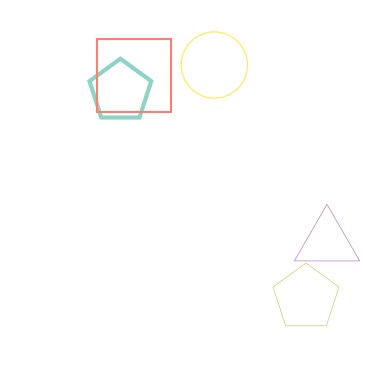[{"shape": "pentagon", "thickness": 3, "radius": 0.42, "center": [0.313, 0.763]}, {"shape": "square", "thickness": 1.5, "radius": 0.48, "center": [0.348, 0.804]}, {"shape": "pentagon", "thickness": 0.5, "radius": 0.45, "center": [0.795, 0.227]}, {"shape": "triangle", "thickness": 0.5, "radius": 0.49, "center": [0.849, 0.371]}, {"shape": "circle", "thickness": 1, "radius": 0.43, "center": [0.557, 0.831]}]